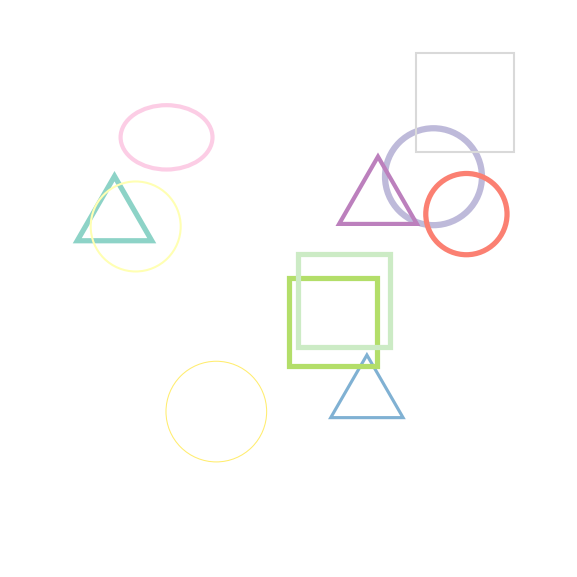[{"shape": "triangle", "thickness": 2.5, "radius": 0.37, "center": [0.198, 0.619]}, {"shape": "circle", "thickness": 1, "radius": 0.39, "center": [0.235, 0.607]}, {"shape": "circle", "thickness": 3, "radius": 0.42, "center": [0.751, 0.693]}, {"shape": "circle", "thickness": 2.5, "radius": 0.35, "center": [0.808, 0.628]}, {"shape": "triangle", "thickness": 1.5, "radius": 0.36, "center": [0.635, 0.312]}, {"shape": "square", "thickness": 2.5, "radius": 0.38, "center": [0.577, 0.441]}, {"shape": "oval", "thickness": 2, "radius": 0.4, "center": [0.288, 0.761]}, {"shape": "square", "thickness": 1, "radius": 0.42, "center": [0.805, 0.822]}, {"shape": "triangle", "thickness": 2, "radius": 0.39, "center": [0.655, 0.65]}, {"shape": "square", "thickness": 2.5, "radius": 0.4, "center": [0.596, 0.479]}, {"shape": "circle", "thickness": 0.5, "radius": 0.44, "center": [0.375, 0.286]}]